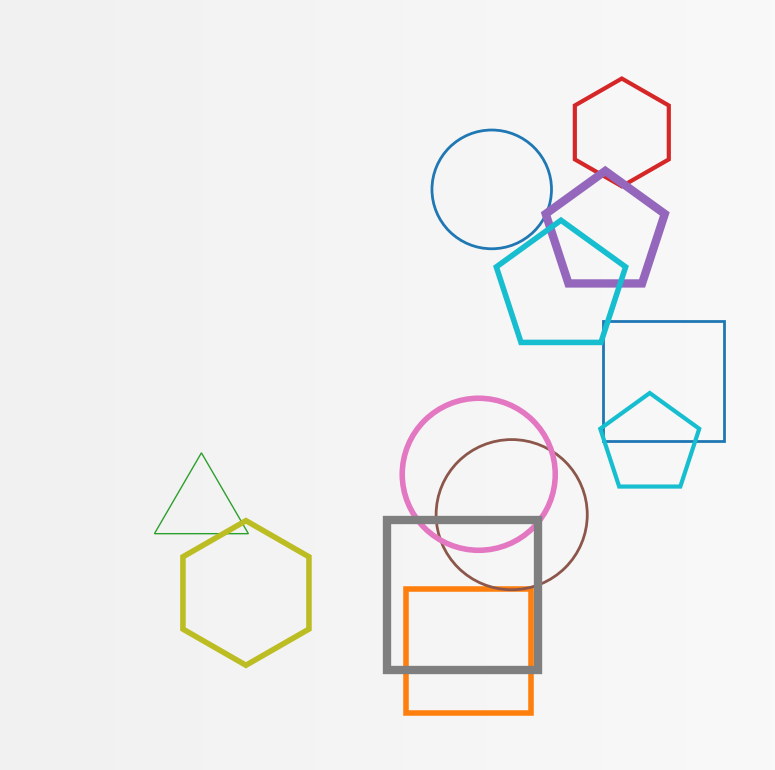[{"shape": "square", "thickness": 1, "radius": 0.39, "center": [0.856, 0.506]}, {"shape": "circle", "thickness": 1, "radius": 0.39, "center": [0.634, 0.754]}, {"shape": "square", "thickness": 2, "radius": 0.4, "center": [0.604, 0.154]}, {"shape": "triangle", "thickness": 0.5, "radius": 0.35, "center": [0.26, 0.342]}, {"shape": "hexagon", "thickness": 1.5, "radius": 0.35, "center": [0.802, 0.828]}, {"shape": "pentagon", "thickness": 3, "radius": 0.4, "center": [0.781, 0.697]}, {"shape": "circle", "thickness": 1, "radius": 0.49, "center": [0.66, 0.332]}, {"shape": "circle", "thickness": 2, "radius": 0.49, "center": [0.618, 0.384]}, {"shape": "square", "thickness": 3, "radius": 0.49, "center": [0.597, 0.227]}, {"shape": "hexagon", "thickness": 2, "radius": 0.47, "center": [0.317, 0.23]}, {"shape": "pentagon", "thickness": 2, "radius": 0.44, "center": [0.724, 0.626]}, {"shape": "pentagon", "thickness": 1.5, "radius": 0.34, "center": [0.838, 0.422]}]